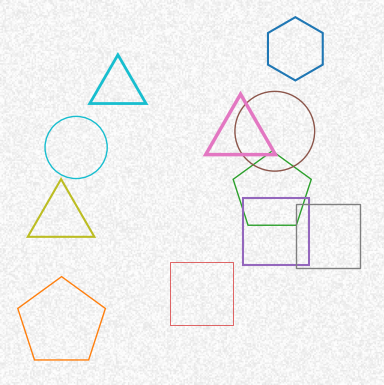[{"shape": "hexagon", "thickness": 1.5, "radius": 0.41, "center": [0.767, 0.873]}, {"shape": "pentagon", "thickness": 1, "radius": 0.6, "center": [0.16, 0.162]}, {"shape": "pentagon", "thickness": 1, "radius": 0.53, "center": [0.707, 0.501]}, {"shape": "square", "thickness": 0.5, "radius": 0.41, "center": [0.523, 0.238]}, {"shape": "square", "thickness": 1.5, "radius": 0.43, "center": [0.717, 0.4]}, {"shape": "circle", "thickness": 1, "radius": 0.52, "center": [0.714, 0.659]}, {"shape": "triangle", "thickness": 2.5, "radius": 0.52, "center": [0.625, 0.651]}, {"shape": "square", "thickness": 1, "radius": 0.41, "center": [0.851, 0.388]}, {"shape": "triangle", "thickness": 1.5, "radius": 0.5, "center": [0.159, 0.435]}, {"shape": "circle", "thickness": 1, "radius": 0.4, "center": [0.198, 0.617]}, {"shape": "triangle", "thickness": 2, "radius": 0.42, "center": [0.306, 0.773]}]